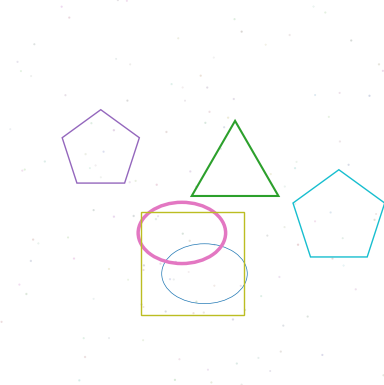[{"shape": "oval", "thickness": 0.5, "radius": 0.56, "center": [0.531, 0.289]}, {"shape": "triangle", "thickness": 1.5, "radius": 0.65, "center": [0.611, 0.556]}, {"shape": "pentagon", "thickness": 1, "radius": 0.53, "center": [0.262, 0.61]}, {"shape": "oval", "thickness": 2.5, "radius": 0.57, "center": [0.472, 0.395]}, {"shape": "square", "thickness": 1, "radius": 0.67, "center": [0.5, 0.316]}, {"shape": "pentagon", "thickness": 1, "radius": 0.63, "center": [0.88, 0.434]}]